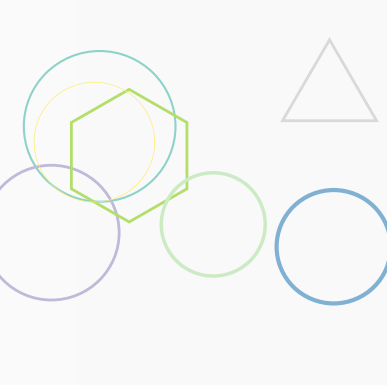[{"shape": "circle", "thickness": 1.5, "radius": 0.98, "center": [0.257, 0.672]}, {"shape": "circle", "thickness": 2, "radius": 0.88, "center": [0.132, 0.396]}, {"shape": "circle", "thickness": 3, "radius": 0.74, "center": [0.861, 0.359]}, {"shape": "hexagon", "thickness": 2, "radius": 0.86, "center": [0.333, 0.596]}, {"shape": "triangle", "thickness": 2, "radius": 0.7, "center": [0.85, 0.757]}, {"shape": "circle", "thickness": 2.5, "radius": 0.67, "center": [0.55, 0.417]}, {"shape": "circle", "thickness": 0.5, "radius": 0.78, "center": [0.244, 0.631]}]